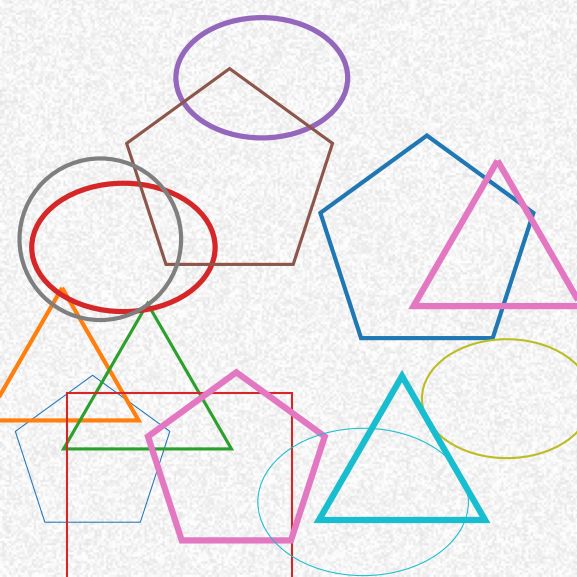[{"shape": "pentagon", "thickness": 2, "radius": 0.97, "center": [0.739, 0.571]}, {"shape": "pentagon", "thickness": 0.5, "radius": 0.7, "center": [0.16, 0.209]}, {"shape": "triangle", "thickness": 2, "radius": 0.77, "center": [0.108, 0.348]}, {"shape": "triangle", "thickness": 1.5, "radius": 0.84, "center": [0.255, 0.306]}, {"shape": "oval", "thickness": 2.5, "radius": 0.79, "center": [0.214, 0.571]}, {"shape": "square", "thickness": 1, "radius": 0.98, "center": [0.311, 0.124]}, {"shape": "oval", "thickness": 2.5, "radius": 0.74, "center": [0.453, 0.864]}, {"shape": "pentagon", "thickness": 1.5, "radius": 0.94, "center": [0.398, 0.693]}, {"shape": "pentagon", "thickness": 3, "radius": 0.8, "center": [0.409, 0.194]}, {"shape": "triangle", "thickness": 3, "radius": 0.84, "center": [0.862, 0.553]}, {"shape": "circle", "thickness": 2, "radius": 0.7, "center": [0.174, 0.585]}, {"shape": "oval", "thickness": 1, "radius": 0.74, "center": [0.878, 0.309]}, {"shape": "oval", "thickness": 0.5, "radius": 0.91, "center": [0.629, 0.13]}, {"shape": "triangle", "thickness": 3, "radius": 0.83, "center": [0.696, 0.182]}]